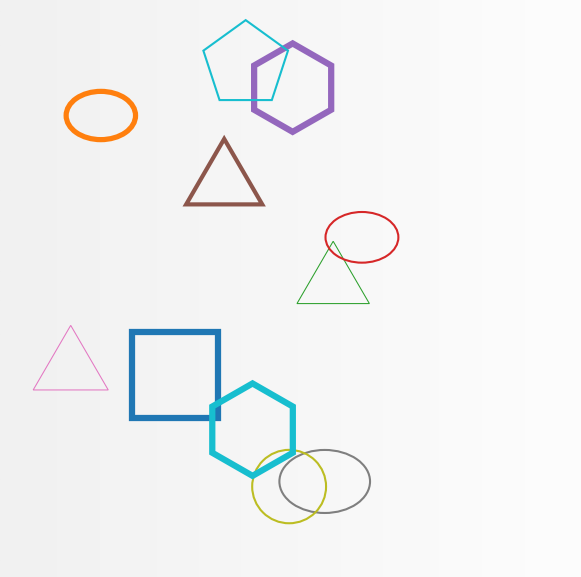[{"shape": "square", "thickness": 3, "radius": 0.37, "center": [0.301, 0.35]}, {"shape": "oval", "thickness": 2.5, "radius": 0.3, "center": [0.173, 0.799]}, {"shape": "triangle", "thickness": 0.5, "radius": 0.36, "center": [0.573, 0.509]}, {"shape": "oval", "thickness": 1, "radius": 0.31, "center": [0.623, 0.588]}, {"shape": "hexagon", "thickness": 3, "radius": 0.38, "center": [0.503, 0.847]}, {"shape": "triangle", "thickness": 2, "radius": 0.38, "center": [0.386, 0.683]}, {"shape": "triangle", "thickness": 0.5, "radius": 0.37, "center": [0.122, 0.361]}, {"shape": "oval", "thickness": 1, "radius": 0.39, "center": [0.559, 0.165]}, {"shape": "circle", "thickness": 1, "radius": 0.32, "center": [0.497, 0.157]}, {"shape": "hexagon", "thickness": 3, "radius": 0.4, "center": [0.434, 0.255]}, {"shape": "pentagon", "thickness": 1, "radius": 0.38, "center": [0.423, 0.888]}]